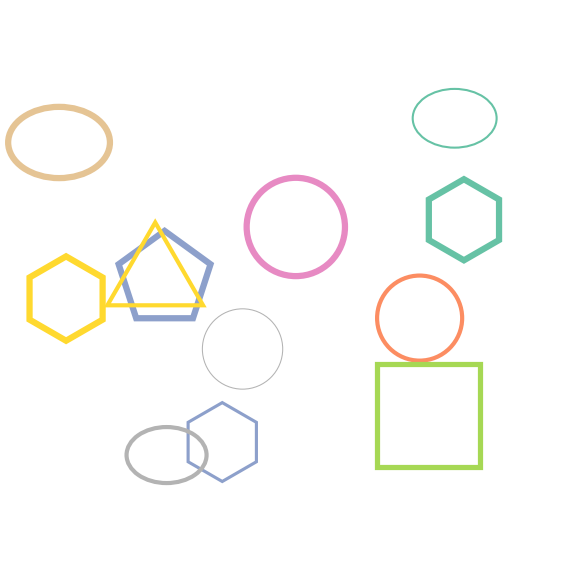[{"shape": "oval", "thickness": 1, "radius": 0.36, "center": [0.787, 0.794]}, {"shape": "hexagon", "thickness": 3, "radius": 0.35, "center": [0.803, 0.619]}, {"shape": "circle", "thickness": 2, "radius": 0.37, "center": [0.727, 0.448]}, {"shape": "hexagon", "thickness": 1.5, "radius": 0.34, "center": [0.385, 0.234]}, {"shape": "pentagon", "thickness": 3, "radius": 0.42, "center": [0.285, 0.516]}, {"shape": "circle", "thickness": 3, "radius": 0.43, "center": [0.512, 0.606]}, {"shape": "square", "thickness": 2.5, "radius": 0.45, "center": [0.742, 0.279]}, {"shape": "hexagon", "thickness": 3, "radius": 0.37, "center": [0.114, 0.482]}, {"shape": "triangle", "thickness": 2, "radius": 0.48, "center": [0.269, 0.518]}, {"shape": "oval", "thickness": 3, "radius": 0.44, "center": [0.102, 0.752]}, {"shape": "oval", "thickness": 2, "radius": 0.35, "center": [0.288, 0.211]}, {"shape": "circle", "thickness": 0.5, "radius": 0.35, "center": [0.42, 0.395]}]